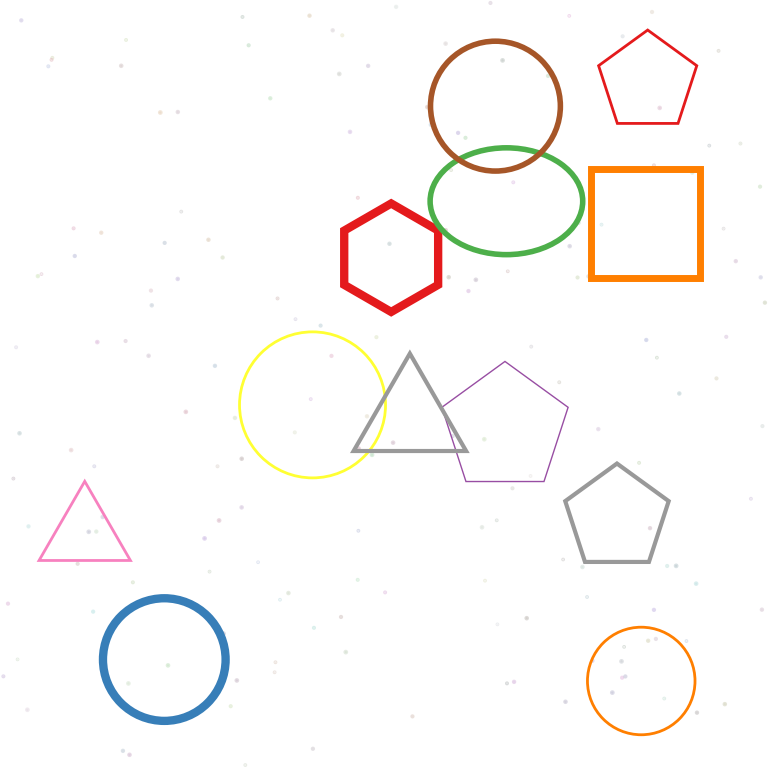[{"shape": "pentagon", "thickness": 1, "radius": 0.34, "center": [0.841, 0.894]}, {"shape": "hexagon", "thickness": 3, "radius": 0.35, "center": [0.508, 0.665]}, {"shape": "circle", "thickness": 3, "radius": 0.4, "center": [0.213, 0.143]}, {"shape": "oval", "thickness": 2, "radius": 0.5, "center": [0.658, 0.739]}, {"shape": "pentagon", "thickness": 0.5, "radius": 0.43, "center": [0.656, 0.444]}, {"shape": "square", "thickness": 2.5, "radius": 0.35, "center": [0.838, 0.71]}, {"shape": "circle", "thickness": 1, "radius": 0.35, "center": [0.833, 0.116]}, {"shape": "circle", "thickness": 1, "radius": 0.47, "center": [0.406, 0.474]}, {"shape": "circle", "thickness": 2, "radius": 0.42, "center": [0.643, 0.862]}, {"shape": "triangle", "thickness": 1, "radius": 0.34, "center": [0.11, 0.306]}, {"shape": "pentagon", "thickness": 1.5, "radius": 0.35, "center": [0.801, 0.327]}, {"shape": "triangle", "thickness": 1.5, "radius": 0.42, "center": [0.532, 0.456]}]